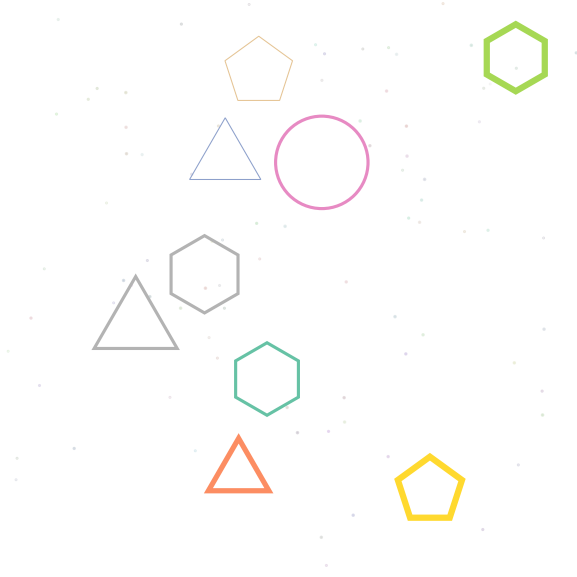[{"shape": "hexagon", "thickness": 1.5, "radius": 0.31, "center": [0.462, 0.343]}, {"shape": "triangle", "thickness": 2.5, "radius": 0.3, "center": [0.413, 0.18]}, {"shape": "triangle", "thickness": 0.5, "radius": 0.36, "center": [0.39, 0.724]}, {"shape": "circle", "thickness": 1.5, "radius": 0.4, "center": [0.557, 0.718]}, {"shape": "hexagon", "thickness": 3, "radius": 0.29, "center": [0.893, 0.899]}, {"shape": "pentagon", "thickness": 3, "radius": 0.29, "center": [0.744, 0.15]}, {"shape": "pentagon", "thickness": 0.5, "radius": 0.31, "center": [0.448, 0.875]}, {"shape": "triangle", "thickness": 1.5, "radius": 0.42, "center": [0.235, 0.437]}, {"shape": "hexagon", "thickness": 1.5, "radius": 0.33, "center": [0.354, 0.524]}]